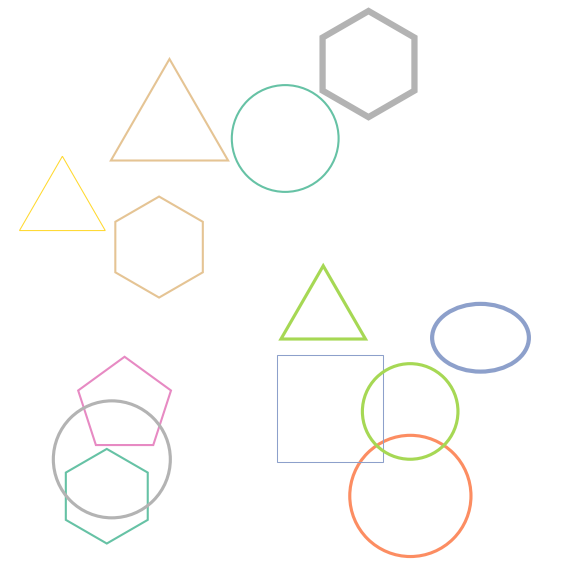[{"shape": "hexagon", "thickness": 1, "radius": 0.41, "center": [0.185, 0.14]}, {"shape": "circle", "thickness": 1, "radius": 0.46, "center": [0.494, 0.759]}, {"shape": "circle", "thickness": 1.5, "radius": 0.52, "center": [0.711, 0.14]}, {"shape": "oval", "thickness": 2, "radius": 0.42, "center": [0.832, 0.414]}, {"shape": "square", "thickness": 0.5, "radius": 0.46, "center": [0.572, 0.292]}, {"shape": "pentagon", "thickness": 1, "radius": 0.42, "center": [0.216, 0.297]}, {"shape": "circle", "thickness": 1.5, "radius": 0.41, "center": [0.71, 0.287]}, {"shape": "triangle", "thickness": 1.5, "radius": 0.42, "center": [0.56, 0.454]}, {"shape": "triangle", "thickness": 0.5, "radius": 0.43, "center": [0.108, 0.643]}, {"shape": "hexagon", "thickness": 1, "radius": 0.44, "center": [0.275, 0.571]}, {"shape": "triangle", "thickness": 1, "radius": 0.59, "center": [0.294, 0.78]}, {"shape": "hexagon", "thickness": 3, "radius": 0.46, "center": [0.638, 0.888]}, {"shape": "circle", "thickness": 1.5, "radius": 0.51, "center": [0.194, 0.204]}]